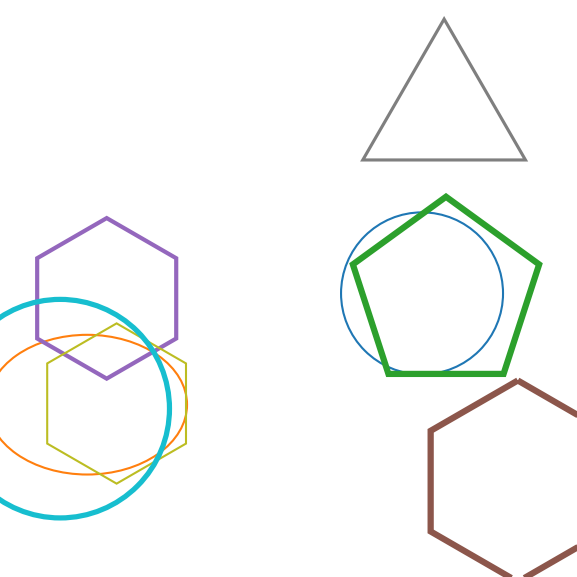[{"shape": "circle", "thickness": 1, "radius": 0.7, "center": [0.731, 0.491]}, {"shape": "oval", "thickness": 1, "radius": 0.86, "center": [0.151, 0.298]}, {"shape": "pentagon", "thickness": 3, "radius": 0.85, "center": [0.772, 0.489]}, {"shape": "hexagon", "thickness": 2, "radius": 0.7, "center": [0.185, 0.482]}, {"shape": "hexagon", "thickness": 3, "radius": 0.87, "center": [0.897, 0.166]}, {"shape": "triangle", "thickness": 1.5, "radius": 0.81, "center": [0.769, 0.803]}, {"shape": "hexagon", "thickness": 1, "radius": 0.69, "center": [0.202, 0.3]}, {"shape": "circle", "thickness": 2.5, "radius": 0.95, "center": [0.104, 0.292]}]